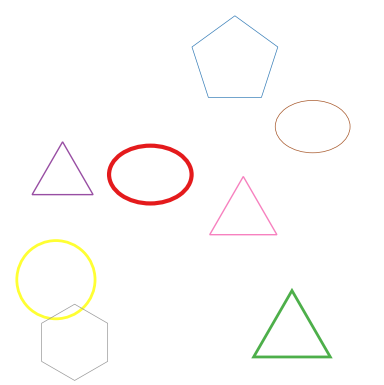[{"shape": "oval", "thickness": 3, "radius": 0.54, "center": [0.39, 0.547]}, {"shape": "pentagon", "thickness": 0.5, "radius": 0.59, "center": [0.61, 0.842]}, {"shape": "triangle", "thickness": 2, "radius": 0.57, "center": [0.758, 0.13]}, {"shape": "triangle", "thickness": 1, "radius": 0.46, "center": [0.163, 0.54]}, {"shape": "circle", "thickness": 2, "radius": 0.51, "center": [0.145, 0.274]}, {"shape": "oval", "thickness": 0.5, "radius": 0.49, "center": [0.812, 0.671]}, {"shape": "triangle", "thickness": 1, "radius": 0.5, "center": [0.632, 0.441]}, {"shape": "hexagon", "thickness": 0.5, "radius": 0.5, "center": [0.194, 0.111]}]